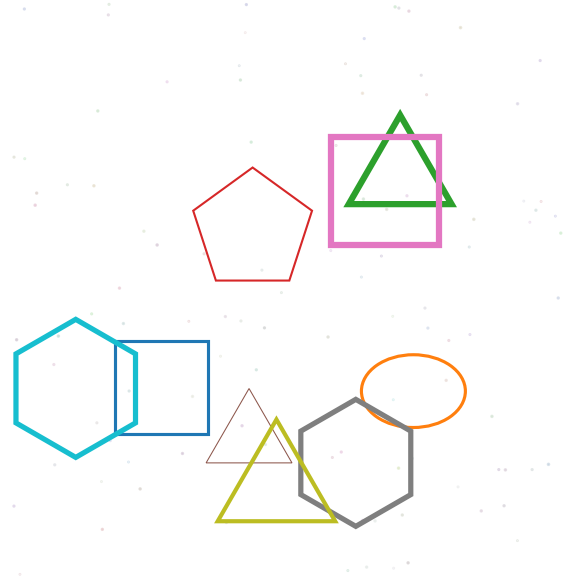[{"shape": "square", "thickness": 1.5, "radius": 0.4, "center": [0.279, 0.328]}, {"shape": "oval", "thickness": 1.5, "radius": 0.45, "center": [0.716, 0.322]}, {"shape": "triangle", "thickness": 3, "radius": 0.51, "center": [0.693, 0.697]}, {"shape": "pentagon", "thickness": 1, "radius": 0.54, "center": [0.437, 0.601]}, {"shape": "triangle", "thickness": 0.5, "radius": 0.43, "center": [0.431, 0.241]}, {"shape": "square", "thickness": 3, "radius": 0.47, "center": [0.667, 0.668]}, {"shape": "hexagon", "thickness": 2.5, "radius": 0.55, "center": [0.616, 0.198]}, {"shape": "triangle", "thickness": 2, "radius": 0.59, "center": [0.479, 0.155]}, {"shape": "hexagon", "thickness": 2.5, "radius": 0.6, "center": [0.131, 0.327]}]